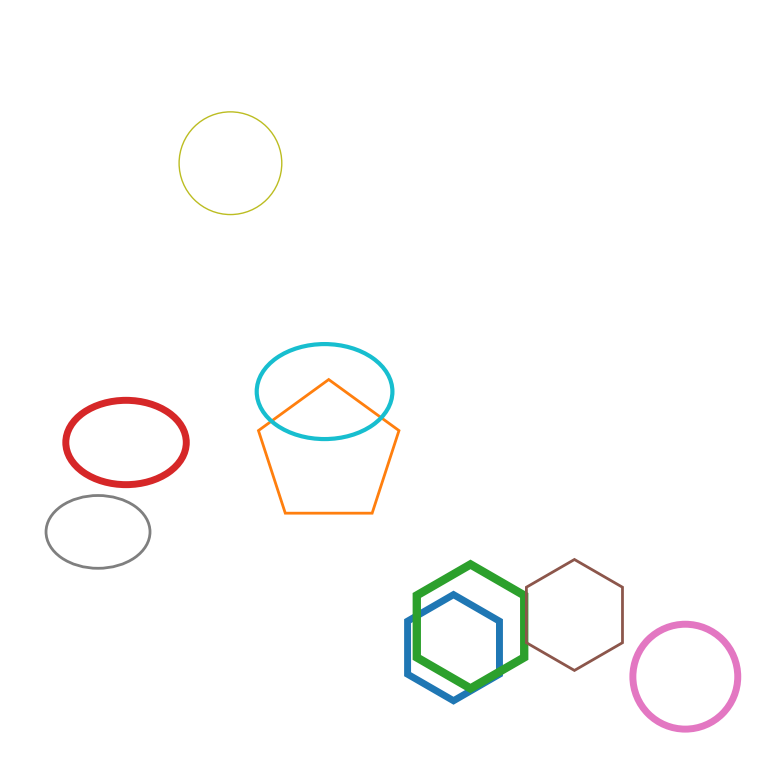[{"shape": "hexagon", "thickness": 2.5, "radius": 0.34, "center": [0.589, 0.159]}, {"shape": "pentagon", "thickness": 1, "radius": 0.48, "center": [0.427, 0.411]}, {"shape": "hexagon", "thickness": 3, "radius": 0.4, "center": [0.611, 0.186]}, {"shape": "oval", "thickness": 2.5, "radius": 0.39, "center": [0.164, 0.425]}, {"shape": "hexagon", "thickness": 1, "radius": 0.36, "center": [0.746, 0.201]}, {"shape": "circle", "thickness": 2.5, "radius": 0.34, "center": [0.89, 0.121]}, {"shape": "oval", "thickness": 1, "radius": 0.34, "center": [0.127, 0.309]}, {"shape": "circle", "thickness": 0.5, "radius": 0.33, "center": [0.299, 0.788]}, {"shape": "oval", "thickness": 1.5, "radius": 0.44, "center": [0.422, 0.491]}]